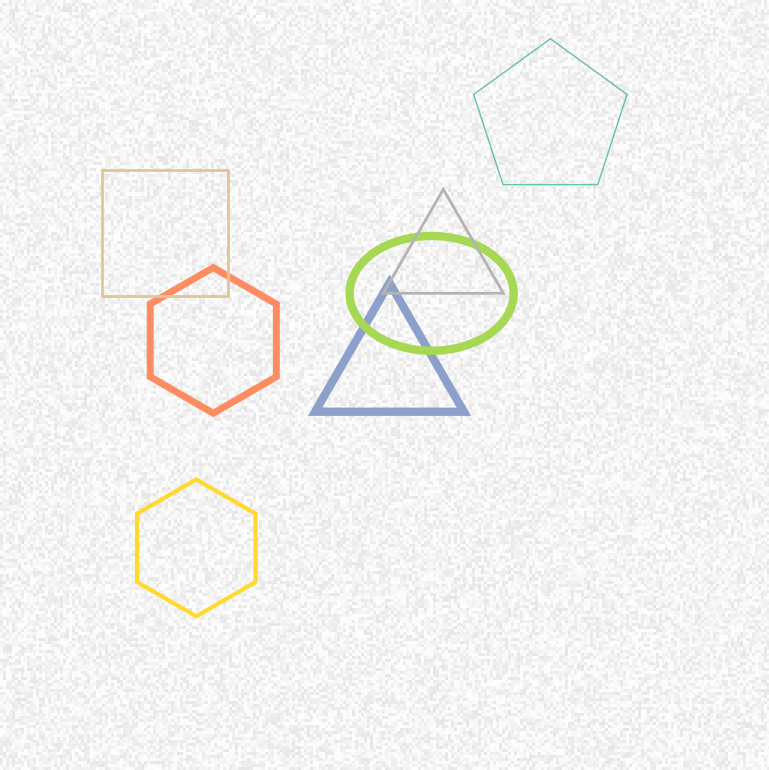[{"shape": "pentagon", "thickness": 0.5, "radius": 0.52, "center": [0.715, 0.845]}, {"shape": "hexagon", "thickness": 2.5, "radius": 0.47, "center": [0.277, 0.558]}, {"shape": "triangle", "thickness": 3, "radius": 0.56, "center": [0.506, 0.521]}, {"shape": "oval", "thickness": 3, "radius": 0.53, "center": [0.561, 0.619]}, {"shape": "hexagon", "thickness": 1.5, "radius": 0.44, "center": [0.255, 0.288]}, {"shape": "square", "thickness": 1, "radius": 0.41, "center": [0.214, 0.697]}, {"shape": "triangle", "thickness": 1, "radius": 0.45, "center": [0.576, 0.664]}]